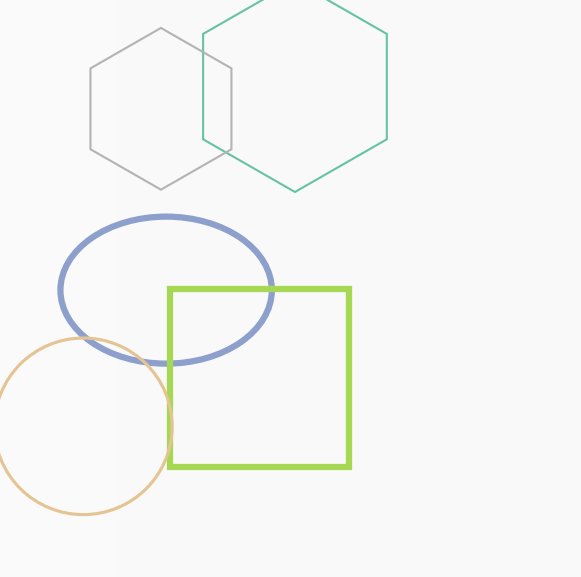[{"shape": "hexagon", "thickness": 1, "radius": 0.91, "center": [0.507, 0.849]}, {"shape": "oval", "thickness": 3, "radius": 0.91, "center": [0.286, 0.497]}, {"shape": "square", "thickness": 3, "radius": 0.77, "center": [0.446, 0.345]}, {"shape": "circle", "thickness": 1.5, "radius": 0.76, "center": [0.143, 0.261]}, {"shape": "hexagon", "thickness": 1, "radius": 0.7, "center": [0.277, 0.811]}]